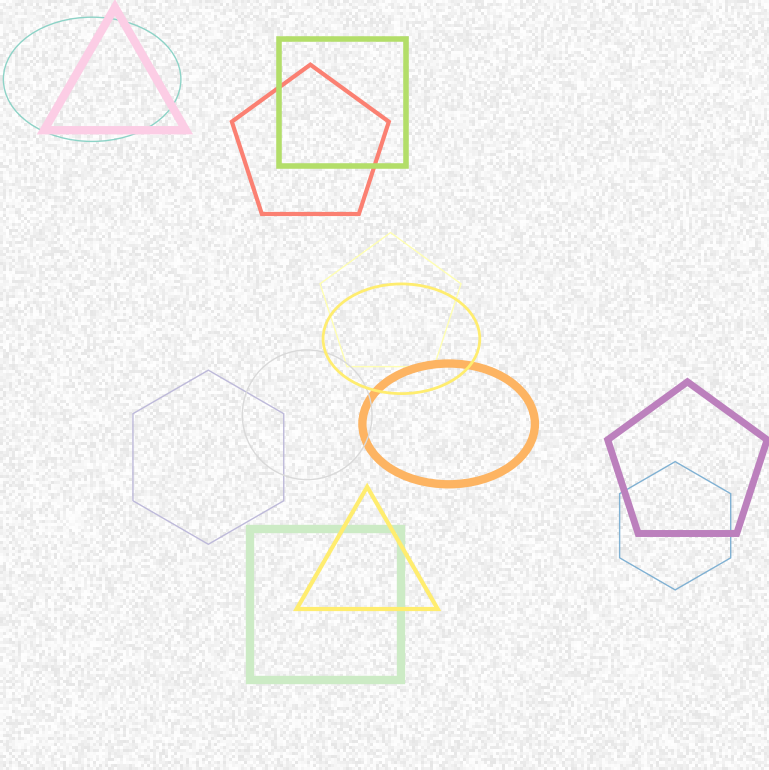[{"shape": "oval", "thickness": 0.5, "radius": 0.58, "center": [0.12, 0.897]}, {"shape": "pentagon", "thickness": 0.5, "radius": 0.48, "center": [0.507, 0.602]}, {"shape": "hexagon", "thickness": 0.5, "radius": 0.57, "center": [0.271, 0.406]}, {"shape": "pentagon", "thickness": 1.5, "radius": 0.54, "center": [0.403, 0.809]}, {"shape": "hexagon", "thickness": 0.5, "radius": 0.42, "center": [0.877, 0.317]}, {"shape": "oval", "thickness": 3, "radius": 0.56, "center": [0.583, 0.449]}, {"shape": "square", "thickness": 2, "radius": 0.41, "center": [0.445, 0.867]}, {"shape": "triangle", "thickness": 3, "radius": 0.53, "center": [0.149, 0.884]}, {"shape": "circle", "thickness": 0.5, "radius": 0.42, "center": [0.399, 0.461]}, {"shape": "pentagon", "thickness": 2.5, "radius": 0.54, "center": [0.893, 0.395]}, {"shape": "square", "thickness": 3, "radius": 0.49, "center": [0.422, 0.215]}, {"shape": "triangle", "thickness": 1.5, "radius": 0.53, "center": [0.477, 0.262]}, {"shape": "oval", "thickness": 1, "radius": 0.51, "center": [0.521, 0.56]}]